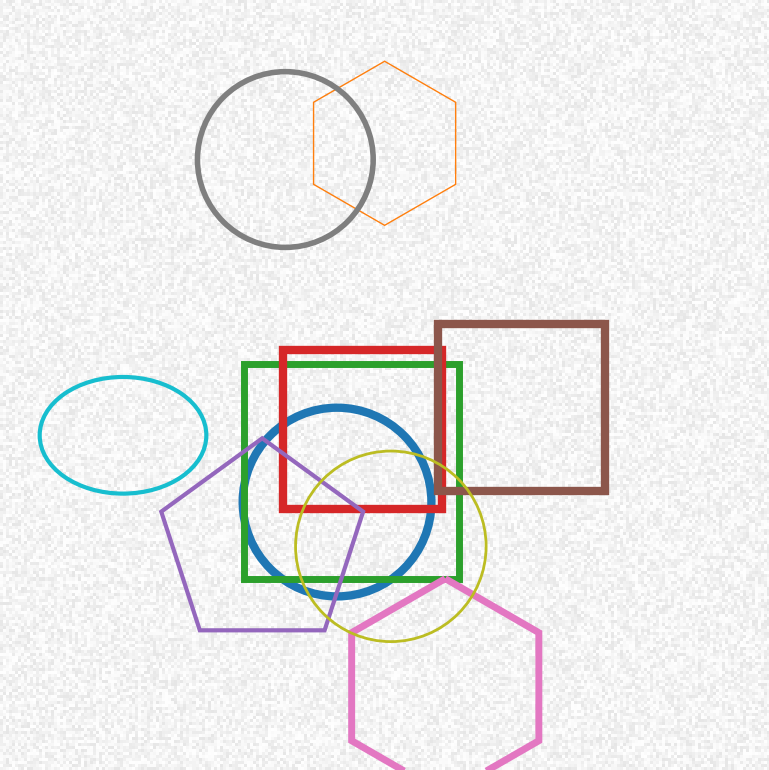[{"shape": "circle", "thickness": 3, "radius": 0.61, "center": [0.438, 0.348]}, {"shape": "hexagon", "thickness": 0.5, "radius": 0.53, "center": [0.499, 0.814]}, {"shape": "square", "thickness": 2.5, "radius": 0.7, "center": [0.456, 0.388]}, {"shape": "square", "thickness": 3, "radius": 0.52, "center": [0.47, 0.443]}, {"shape": "pentagon", "thickness": 1.5, "radius": 0.69, "center": [0.341, 0.293]}, {"shape": "square", "thickness": 3, "radius": 0.54, "center": [0.677, 0.471]}, {"shape": "hexagon", "thickness": 2.5, "radius": 0.7, "center": [0.578, 0.108]}, {"shape": "circle", "thickness": 2, "radius": 0.57, "center": [0.371, 0.793]}, {"shape": "circle", "thickness": 1, "radius": 0.62, "center": [0.508, 0.29]}, {"shape": "oval", "thickness": 1.5, "radius": 0.54, "center": [0.16, 0.435]}]